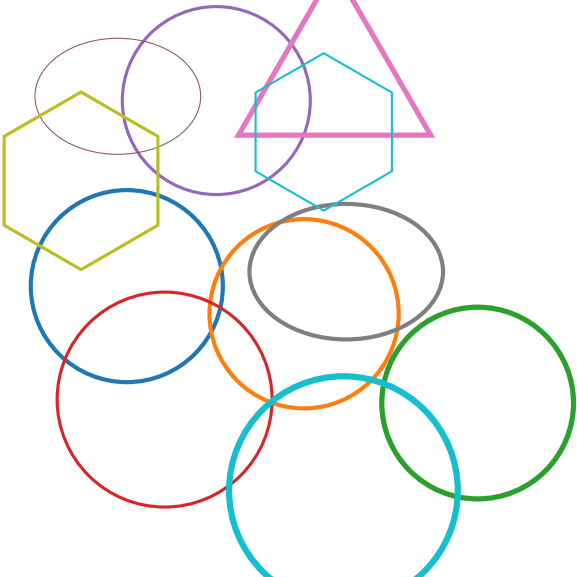[{"shape": "circle", "thickness": 2, "radius": 0.83, "center": [0.22, 0.504]}, {"shape": "circle", "thickness": 2, "radius": 0.82, "center": [0.527, 0.456]}, {"shape": "circle", "thickness": 2.5, "radius": 0.83, "center": [0.827, 0.301]}, {"shape": "circle", "thickness": 1.5, "radius": 0.93, "center": [0.285, 0.307]}, {"shape": "circle", "thickness": 1.5, "radius": 0.81, "center": [0.375, 0.825]}, {"shape": "oval", "thickness": 0.5, "radius": 0.72, "center": [0.204, 0.832]}, {"shape": "triangle", "thickness": 2.5, "radius": 0.96, "center": [0.579, 0.861]}, {"shape": "oval", "thickness": 2, "radius": 0.84, "center": [0.6, 0.529]}, {"shape": "hexagon", "thickness": 1.5, "radius": 0.77, "center": [0.14, 0.686]}, {"shape": "hexagon", "thickness": 1, "radius": 0.68, "center": [0.561, 0.771]}, {"shape": "circle", "thickness": 3, "radius": 0.99, "center": [0.595, 0.15]}]